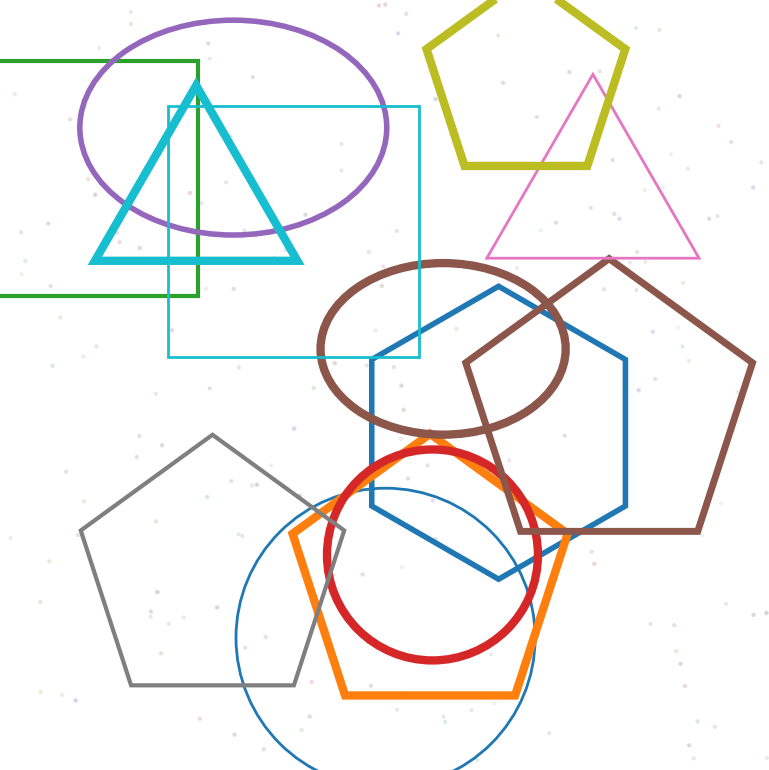[{"shape": "circle", "thickness": 1, "radius": 0.97, "center": [0.501, 0.172]}, {"shape": "hexagon", "thickness": 2, "radius": 0.95, "center": [0.648, 0.438]}, {"shape": "pentagon", "thickness": 3, "radius": 0.94, "center": [0.559, 0.249]}, {"shape": "square", "thickness": 1.5, "radius": 0.76, "center": [0.105, 0.768]}, {"shape": "circle", "thickness": 3, "radius": 0.68, "center": [0.562, 0.279]}, {"shape": "oval", "thickness": 2, "radius": 1.0, "center": [0.303, 0.834]}, {"shape": "pentagon", "thickness": 2.5, "radius": 0.98, "center": [0.791, 0.468]}, {"shape": "oval", "thickness": 3, "radius": 0.8, "center": [0.575, 0.547]}, {"shape": "triangle", "thickness": 1, "radius": 0.8, "center": [0.77, 0.744]}, {"shape": "pentagon", "thickness": 1.5, "radius": 0.9, "center": [0.276, 0.255]}, {"shape": "pentagon", "thickness": 3, "radius": 0.68, "center": [0.683, 0.894]}, {"shape": "square", "thickness": 1, "radius": 0.82, "center": [0.381, 0.7]}, {"shape": "triangle", "thickness": 3, "radius": 0.76, "center": [0.255, 0.737]}]